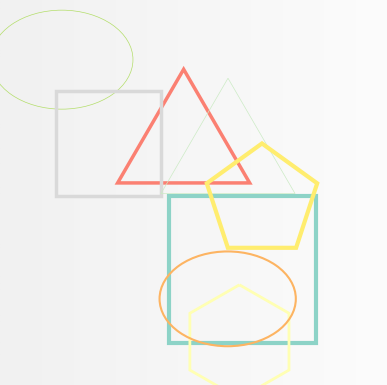[{"shape": "square", "thickness": 3, "radius": 0.95, "center": [0.626, 0.301]}, {"shape": "hexagon", "thickness": 2, "radius": 0.74, "center": [0.618, 0.113]}, {"shape": "triangle", "thickness": 2.5, "radius": 0.98, "center": [0.474, 0.623]}, {"shape": "oval", "thickness": 1.5, "radius": 0.88, "center": [0.588, 0.224]}, {"shape": "oval", "thickness": 0.5, "radius": 0.92, "center": [0.159, 0.845]}, {"shape": "square", "thickness": 2.5, "radius": 0.68, "center": [0.28, 0.627]}, {"shape": "triangle", "thickness": 0.5, "radius": 1.0, "center": [0.588, 0.597]}, {"shape": "pentagon", "thickness": 3, "radius": 0.75, "center": [0.676, 0.478]}]